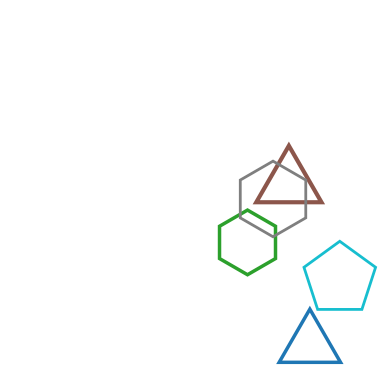[{"shape": "triangle", "thickness": 2.5, "radius": 0.46, "center": [0.805, 0.105]}, {"shape": "hexagon", "thickness": 2.5, "radius": 0.42, "center": [0.643, 0.37]}, {"shape": "triangle", "thickness": 3, "radius": 0.49, "center": [0.75, 0.524]}, {"shape": "hexagon", "thickness": 2, "radius": 0.49, "center": [0.709, 0.483]}, {"shape": "pentagon", "thickness": 2, "radius": 0.49, "center": [0.883, 0.275]}]